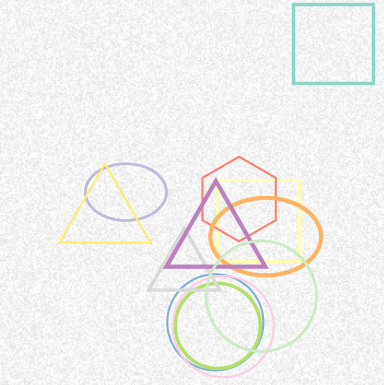[{"shape": "square", "thickness": 2.5, "radius": 0.52, "center": [0.864, 0.887]}, {"shape": "square", "thickness": 2, "radius": 0.53, "center": [0.67, 0.427]}, {"shape": "oval", "thickness": 2, "radius": 0.53, "center": [0.327, 0.501]}, {"shape": "hexagon", "thickness": 1.5, "radius": 0.55, "center": [0.621, 0.483]}, {"shape": "circle", "thickness": 1.5, "radius": 0.62, "center": [0.559, 0.163]}, {"shape": "oval", "thickness": 3, "radius": 0.72, "center": [0.69, 0.385]}, {"shape": "circle", "thickness": 2.5, "radius": 0.55, "center": [0.566, 0.153]}, {"shape": "circle", "thickness": 1.5, "radius": 0.66, "center": [0.58, 0.152]}, {"shape": "triangle", "thickness": 2.5, "radius": 0.53, "center": [0.478, 0.3]}, {"shape": "triangle", "thickness": 3, "radius": 0.74, "center": [0.561, 0.381]}, {"shape": "circle", "thickness": 2, "radius": 0.72, "center": [0.679, 0.231]}, {"shape": "triangle", "thickness": 1.5, "radius": 0.68, "center": [0.273, 0.438]}]